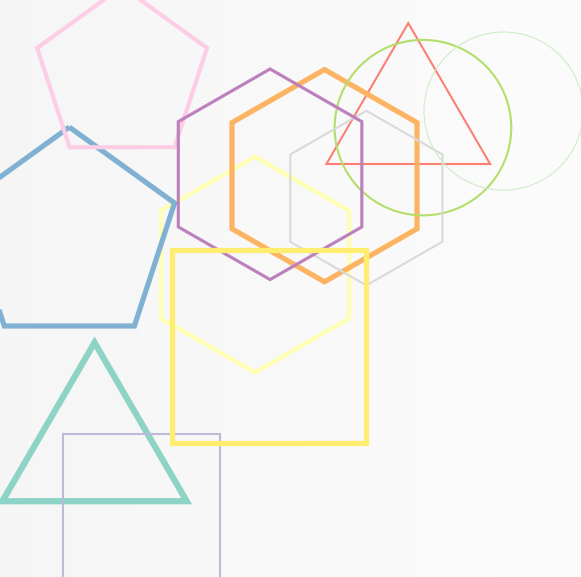[{"shape": "triangle", "thickness": 3, "radius": 0.92, "center": [0.163, 0.223]}, {"shape": "hexagon", "thickness": 2, "radius": 0.93, "center": [0.439, 0.541]}, {"shape": "square", "thickness": 1, "radius": 0.67, "center": [0.244, 0.112]}, {"shape": "triangle", "thickness": 1, "radius": 0.81, "center": [0.702, 0.796]}, {"shape": "pentagon", "thickness": 2.5, "radius": 0.95, "center": [0.119, 0.589]}, {"shape": "hexagon", "thickness": 2.5, "radius": 0.92, "center": [0.558, 0.695]}, {"shape": "circle", "thickness": 1, "radius": 0.76, "center": [0.728, 0.778]}, {"shape": "pentagon", "thickness": 2, "radius": 0.77, "center": [0.21, 0.869]}, {"shape": "hexagon", "thickness": 1, "radius": 0.76, "center": [0.63, 0.656]}, {"shape": "hexagon", "thickness": 1.5, "radius": 0.91, "center": [0.465, 0.697]}, {"shape": "circle", "thickness": 0.5, "radius": 0.68, "center": [0.866, 0.807]}, {"shape": "square", "thickness": 2.5, "radius": 0.83, "center": [0.462, 0.399]}]